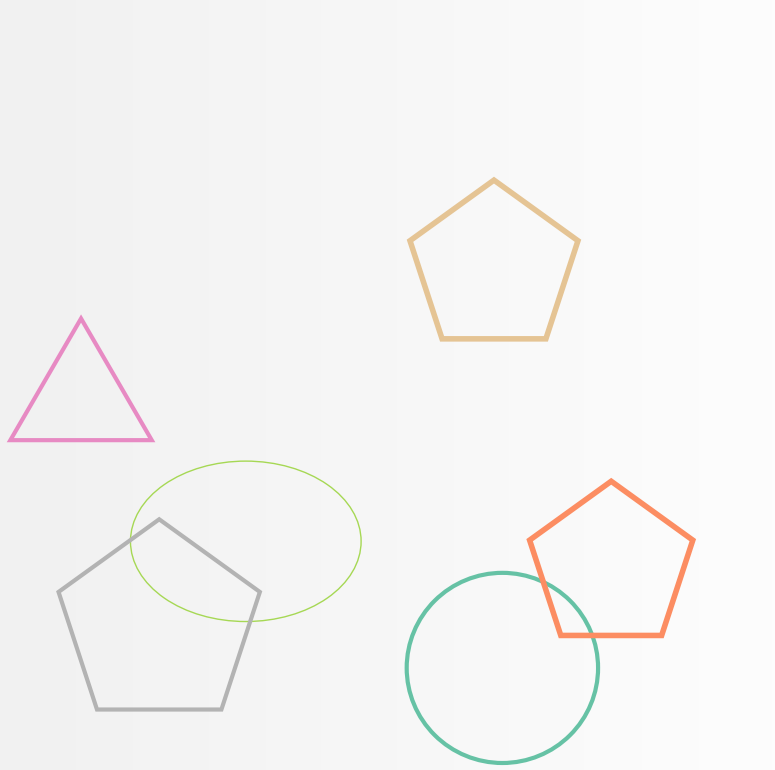[{"shape": "circle", "thickness": 1.5, "radius": 0.62, "center": [0.648, 0.133]}, {"shape": "pentagon", "thickness": 2, "radius": 0.55, "center": [0.789, 0.264]}, {"shape": "triangle", "thickness": 1.5, "radius": 0.53, "center": [0.105, 0.481]}, {"shape": "oval", "thickness": 0.5, "radius": 0.74, "center": [0.317, 0.297]}, {"shape": "pentagon", "thickness": 2, "radius": 0.57, "center": [0.637, 0.652]}, {"shape": "pentagon", "thickness": 1.5, "radius": 0.68, "center": [0.205, 0.189]}]